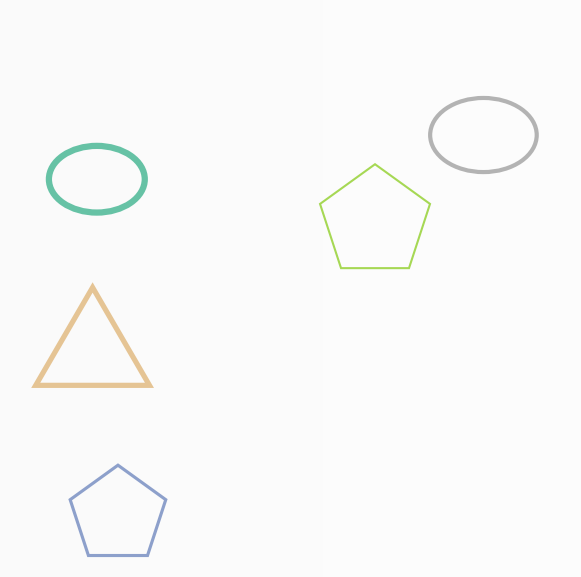[{"shape": "oval", "thickness": 3, "radius": 0.41, "center": [0.167, 0.689]}, {"shape": "pentagon", "thickness": 1.5, "radius": 0.43, "center": [0.203, 0.107]}, {"shape": "pentagon", "thickness": 1, "radius": 0.5, "center": [0.645, 0.615]}, {"shape": "triangle", "thickness": 2.5, "radius": 0.56, "center": [0.159, 0.388]}, {"shape": "oval", "thickness": 2, "radius": 0.46, "center": [0.832, 0.765]}]